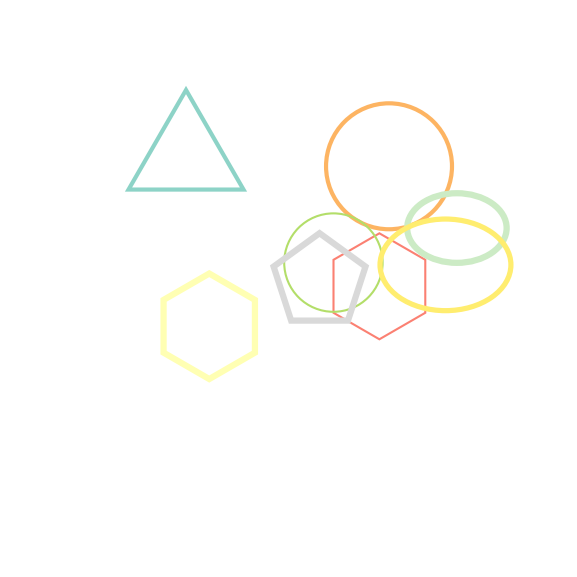[{"shape": "triangle", "thickness": 2, "radius": 0.57, "center": [0.322, 0.728]}, {"shape": "hexagon", "thickness": 3, "radius": 0.46, "center": [0.362, 0.434]}, {"shape": "hexagon", "thickness": 1, "radius": 0.46, "center": [0.657, 0.503]}, {"shape": "circle", "thickness": 2, "radius": 0.55, "center": [0.674, 0.711]}, {"shape": "circle", "thickness": 1, "radius": 0.43, "center": [0.577, 0.544]}, {"shape": "pentagon", "thickness": 3, "radius": 0.42, "center": [0.553, 0.512]}, {"shape": "oval", "thickness": 3, "radius": 0.43, "center": [0.791, 0.604]}, {"shape": "oval", "thickness": 2.5, "radius": 0.57, "center": [0.771, 0.541]}]